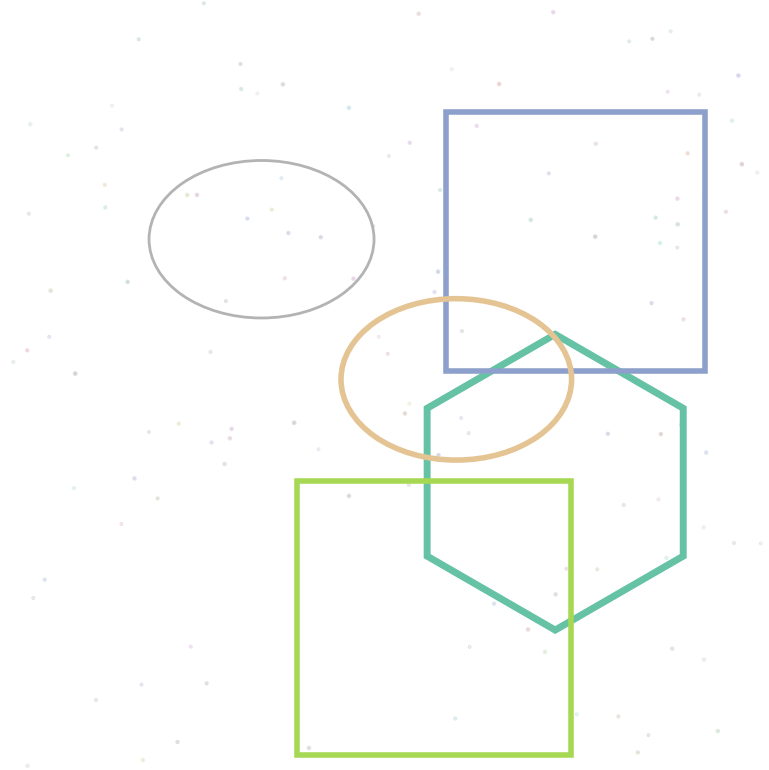[{"shape": "hexagon", "thickness": 2.5, "radius": 0.96, "center": [0.721, 0.374]}, {"shape": "square", "thickness": 2, "radius": 0.84, "center": [0.747, 0.687]}, {"shape": "square", "thickness": 2, "radius": 0.89, "center": [0.564, 0.197]}, {"shape": "oval", "thickness": 2, "radius": 0.75, "center": [0.593, 0.507]}, {"shape": "oval", "thickness": 1, "radius": 0.73, "center": [0.34, 0.689]}]